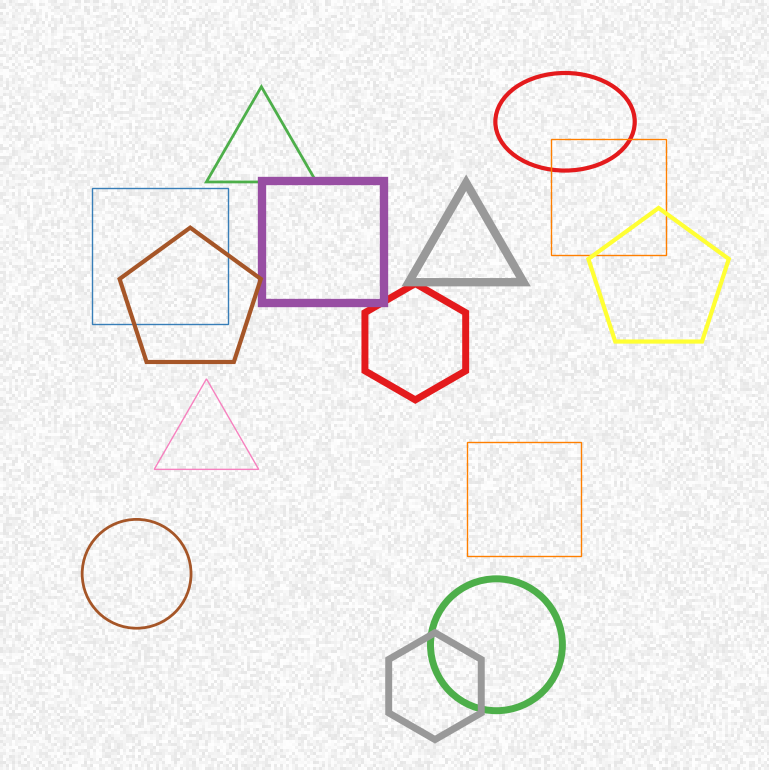[{"shape": "oval", "thickness": 1.5, "radius": 0.45, "center": [0.734, 0.842]}, {"shape": "hexagon", "thickness": 2.5, "radius": 0.38, "center": [0.539, 0.556]}, {"shape": "square", "thickness": 0.5, "radius": 0.44, "center": [0.207, 0.668]}, {"shape": "circle", "thickness": 2.5, "radius": 0.43, "center": [0.645, 0.163]}, {"shape": "triangle", "thickness": 1, "radius": 0.41, "center": [0.339, 0.805]}, {"shape": "square", "thickness": 3, "radius": 0.4, "center": [0.419, 0.685]}, {"shape": "square", "thickness": 0.5, "radius": 0.37, "center": [0.791, 0.744]}, {"shape": "square", "thickness": 0.5, "radius": 0.37, "center": [0.68, 0.352]}, {"shape": "pentagon", "thickness": 1.5, "radius": 0.48, "center": [0.855, 0.634]}, {"shape": "pentagon", "thickness": 1.5, "radius": 0.48, "center": [0.247, 0.608]}, {"shape": "circle", "thickness": 1, "radius": 0.35, "center": [0.177, 0.255]}, {"shape": "triangle", "thickness": 0.5, "radius": 0.39, "center": [0.268, 0.43]}, {"shape": "triangle", "thickness": 3, "radius": 0.43, "center": [0.605, 0.677]}, {"shape": "hexagon", "thickness": 2.5, "radius": 0.35, "center": [0.565, 0.109]}]